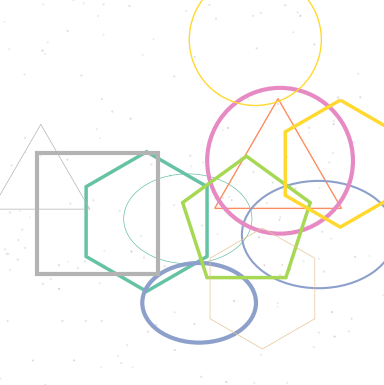[{"shape": "hexagon", "thickness": 2.5, "radius": 0.91, "center": [0.381, 0.424]}, {"shape": "oval", "thickness": 0.5, "radius": 0.83, "center": [0.488, 0.432]}, {"shape": "triangle", "thickness": 1, "radius": 0.95, "center": [0.722, 0.554]}, {"shape": "oval", "thickness": 1.5, "radius": 1.0, "center": [0.827, 0.391]}, {"shape": "oval", "thickness": 3, "radius": 0.74, "center": [0.517, 0.213]}, {"shape": "circle", "thickness": 3, "radius": 0.95, "center": [0.727, 0.582]}, {"shape": "pentagon", "thickness": 2.5, "radius": 0.87, "center": [0.64, 0.42]}, {"shape": "hexagon", "thickness": 2.5, "radius": 0.82, "center": [0.884, 0.575]}, {"shape": "circle", "thickness": 1, "radius": 0.86, "center": [0.663, 0.898]}, {"shape": "hexagon", "thickness": 0.5, "radius": 0.79, "center": [0.682, 0.251]}, {"shape": "square", "thickness": 3, "radius": 0.79, "center": [0.254, 0.446]}, {"shape": "triangle", "thickness": 0.5, "radius": 0.73, "center": [0.106, 0.53]}]